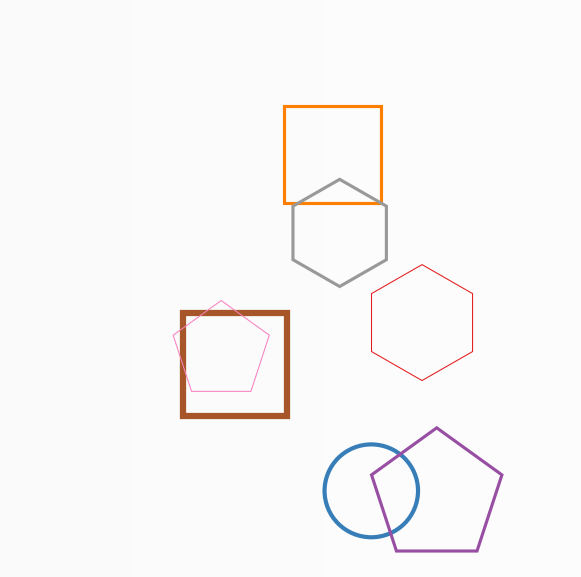[{"shape": "hexagon", "thickness": 0.5, "radius": 0.5, "center": [0.726, 0.441]}, {"shape": "circle", "thickness": 2, "radius": 0.4, "center": [0.639, 0.149]}, {"shape": "pentagon", "thickness": 1.5, "radius": 0.59, "center": [0.751, 0.14]}, {"shape": "square", "thickness": 1.5, "radius": 0.42, "center": [0.572, 0.732]}, {"shape": "square", "thickness": 3, "radius": 0.45, "center": [0.405, 0.368]}, {"shape": "pentagon", "thickness": 0.5, "radius": 0.43, "center": [0.381, 0.392]}, {"shape": "hexagon", "thickness": 1.5, "radius": 0.46, "center": [0.584, 0.596]}]